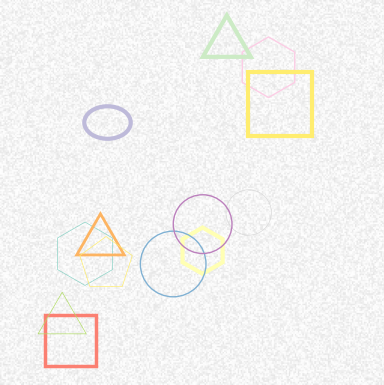[{"shape": "hexagon", "thickness": 0.5, "radius": 0.41, "center": [0.221, 0.341]}, {"shape": "hexagon", "thickness": 3, "radius": 0.3, "center": [0.526, 0.349]}, {"shape": "oval", "thickness": 3, "radius": 0.3, "center": [0.279, 0.682]}, {"shape": "square", "thickness": 2.5, "radius": 0.33, "center": [0.184, 0.115]}, {"shape": "circle", "thickness": 1, "radius": 0.43, "center": [0.45, 0.314]}, {"shape": "triangle", "thickness": 2, "radius": 0.36, "center": [0.261, 0.373]}, {"shape": "triangle", "thickness": 0.5, "radius": 0.36, "center": [0.161, 0.169]}, {"shape": "hexagon", "thickness": 1, "radius": 0.39, "center": [0.697, 0.825]}, {"shape": "circle", "thickness": 0.5, "radius": 0.29, "center": [0.646, 0.448]}, {"shape": "circle", "thickness": 1, "radius": 0.38, "center": [0.526, 0.418]}, {"shape": "triangle", "thickness": 3, "radius": 0.36, "center": [0.589, 0.888]}, {"shape": "pentagon", "thickness": 0.5, "radius": 0.36, "center": [0.275, 0.314]}, {"shape": "square", "thickness": 3, "radius": 0.42, "center": [0.727, 0.729]}]